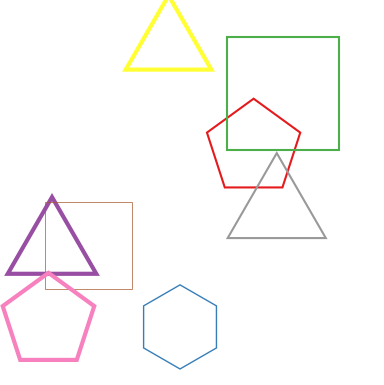[{"shape": "pentagon", "thickness": 1.5, "radius": 0.64, "center": [0.659, 0.616]}, {"shape": "hexagon", "thickness": 1, "radius": 0.55, "center": [0.468, 0.151]}, {"shape": "square", "thickness": 1.5, "radius": 0.73, "center": [0.735, 0.757]}, {"shape": "triangle", "thickness": 3, "radius": 0.66, "center": [0.135, 0.355]}, {"shape": "triangle", "thickness": 3, "radius": 0.64, "center": [0.438, 0.883]}, {"shape": "square", "thickness": 0.5, "radius": 0.57, "center": [0.23, 0.362]}, {"shape": "pentagon", "thickness": 3, "radius": 0.62, "center": [0.126, 0.166]}, {"shape": "triangle", "thickness": 1.5, "radius": 0.74, "center": [0.719, 0.455]}]